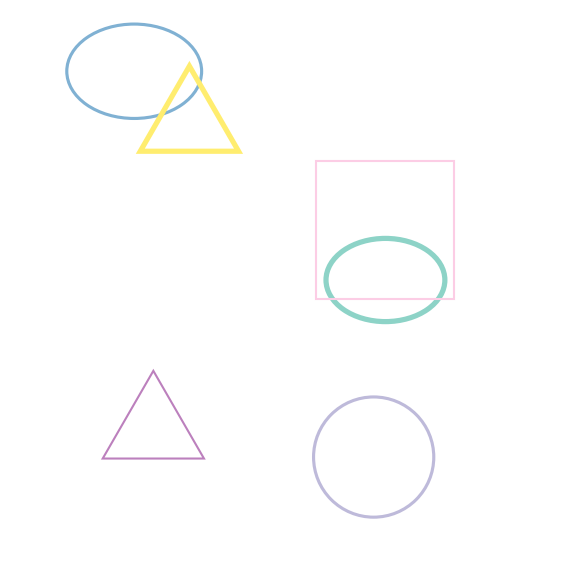[{"shape": "oval", "thickness": 2.5, "radius": 0.51, "center": [0.667, 0.514]}, {"shape": "circle", "thickness": 1.5, "radius": 0.52, "center": [0.647, 0.208]}, {"shape": "oval", "thickness": 1.5, "radius": 0.58, "center": [0.232, 0.876]}, {"shape": "square", "thickness": 1, "radius": 0.6, "center": [0.667, 0.601]}, {"shape": "triangle", "thickness": 1, "radius": 0.51, "center": [0.266, 0.256]}, {"shape": "triangle", "thickness": 2.5, "radius": 0.49, "center": [0.328, 0.786]}]